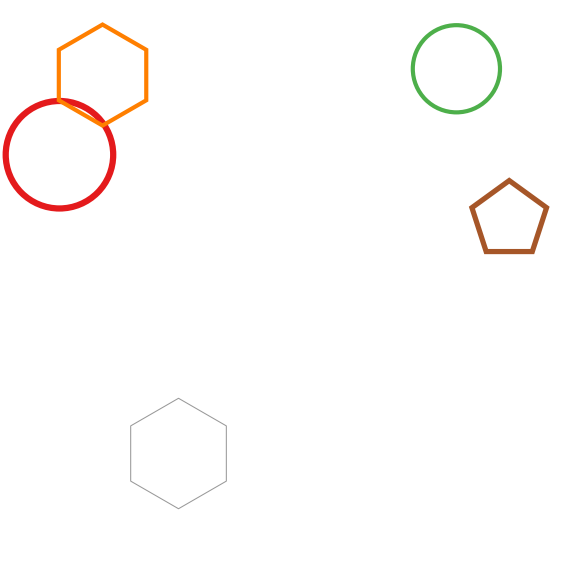[{"shape": "circle", "thickness": 3, "radius": 0.47, "center": [0.103, 0.731]}, {"shape": "circle", "thickness": 2, "radius": 0.38, "center": [0.79, 0.88]}, {"shape": "hexagon", "thickness": 2, "radius": 0.44, "center": [0.178, 0.869]}, {"shape": "pentagon", "thickness": 2.5, "radius": 0.34, "center": [0.882, 0.619]}, {"shape": "hexagon", "thickness": 0.5, "radius": 0.48, "center": [0.309, 0.214]}]